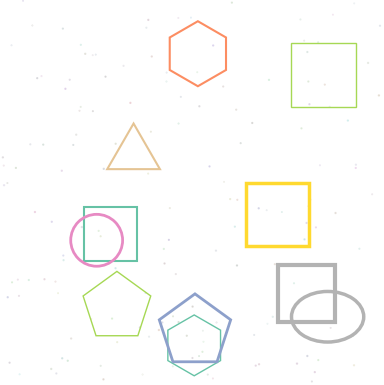[{"shape": "hexagon", "thickness": 1, "radius": 0.39, "center": [0.504, 0.103]}, {"shape": "square", "thickness": 1.5, "radius": 0.35, "center": [0.287, 0.392]}, {"shape": "hexagon", "thickness": 1.5, "radius": 0.42, "center": [0.514, 0.86]}, {"shape": "pentagon", "thickness": 2, "radius": 0.49, "center": [0.506, 0.139]}, {"shape": "circle", "thickness": 2, "radius": 0.34, "center": [0.251, 0.376]}, {"shape": "pentagon", "thickness": 1, "radius": 0.46, "center": [0.304, 0.203]}, {"shape": "square", "thickness": 1, "radius": 0.42, "center": [0.84, 0.806]}, {"shape": "square", "thickness": 2.5, "radius": 0.41, "center": [0.72, 0.442]}, {"shape": "triangle", "thickness": 1.5, "radius": 0.4, "center": [0.347, 0.6]}, {"shape": "oval", "thickness": 2.5, "radius": 0.47, "center": [0.851, 0.177]}, {"shape": "square", "thickness": 3, "radius": 0.37, "center": [0.795, 0.239]}]